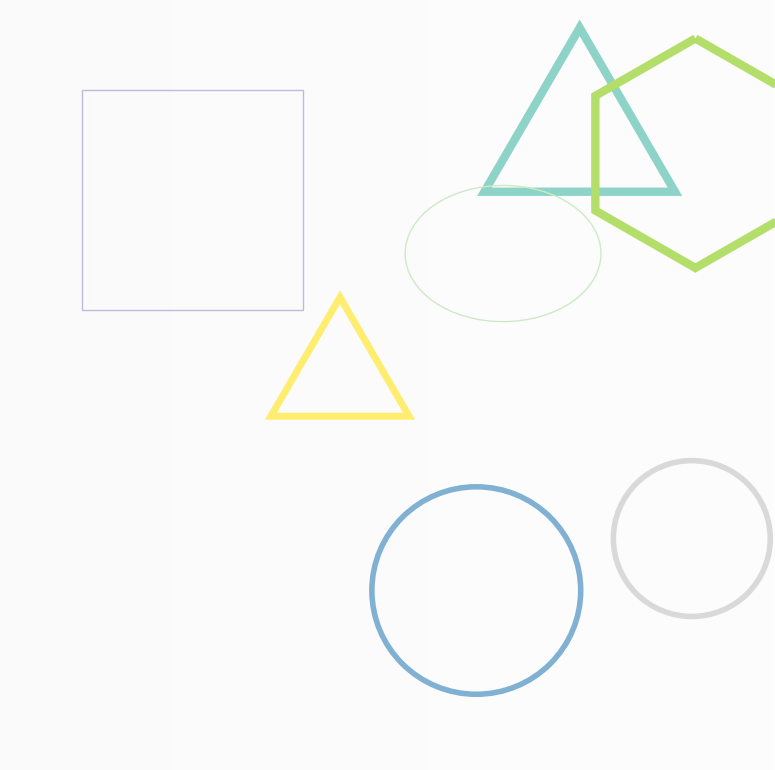[{"shape": "triangle", "thickness": 3, "radius": 0.71, "center": [0.748, 0.822]}, {"shape": "square", "thickness": 0.5, "radius": 0.71, "center": [0.249, 0.74]}, {"shape": "circle", "thickness": 2, "radius": 0.67, "center": [0.615, 0.233]}, {"shape": "hexagon", "thickness": 3, "radius": 0.75, "center": [0.897, 0.801]}, {"shape": "circle", "thickness": 2, "radius": 0.51, "center": [0.893, 0.301]}, {"shape": "oval", "thickness": 0.5, "radius": 0.63, "center": [0.649, 0.671]}, {"shape": "triangle", "thickness": 2.5, "radius": 0.52, "center": [0.439, 0.511]}]